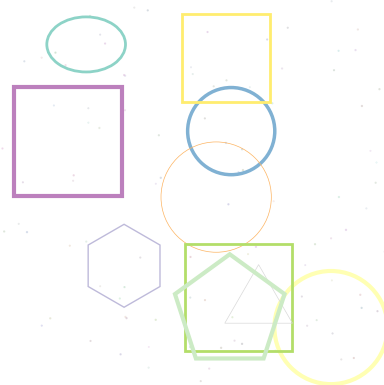[{"shape": "oval", "thickness": 2, "radius": 0.51, "center": [0.224, 0.885]}, {"shape": "circle", "thickness": 3, "radius": 0.73, "center": [0.86, 0.149]}, {"shape": "hexagon", "thickness": 1, "radius": 0.54, "center": [0.322, 0.31]}, {"shape": "circle", "thickness": 2.5, "radius": 0.57, "center": [0.601, 0.659]}, {"shape": "circle", "thickness": 0.5, "radius": 0.72, "center": [0.561, 0.488]}, {"shape": "square", "thickness": 2, "radius": 0.69, "center": [0.619, 0.227]}, {"shape": "triangle", "thickness": 0.5, "radius": 0.51, "center": [0.672, 0.211]}, {"shape": "square", "thickness": 3, "radius": 0.7, "center": [0.176, 0.633]}, {"shape": "pentagon", "thickness": 3, "radius": 0.75, "center": [0.597, 0.19]}, {"shape": "square", "thickness": 2, "radius": 0.57, "center": [0.587, 0.85]}]